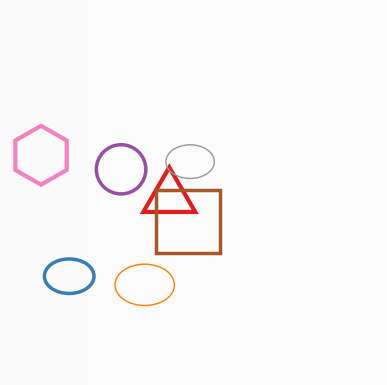[{"shape": "triangle", "thickness": 3, "radius": 0.39, "center": [0.437, 0.488]}, {"shape": "oval", "thickness": 2.5, "radius": 0.32, "center": [0.179, 0.283]}, {"shape": "circle", "thickness": 2.5, "radius": 0.32, "center": [0.312, 0.56]}, {"shape": "oval", "thickness": 1, "radius": 0.38, "center": [0.373, 0.26]}, {"shape": "square", "thickness": 2.5, "radius": 0.41, "center": [0.486, 0.425]}, {"shape": "hexagon", "thickness": 3, "radius": 0.38, "center": [0.106, 0.597]}, {"shape": "oval", "thickness": 1, "radius": 0.31, "center": [0.491, 0.58]}]